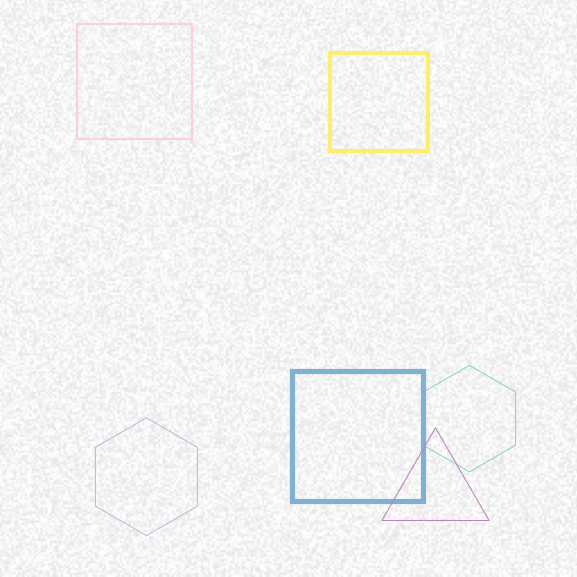[{"shape": "hexagon", "thickness": 0.5, "radius": 0.46, "center": [0.813, 0.274]}, {"shape": "hexagon", "thickness": 0.5, "radius": 0.51, "center": [0.254, 0.174]}, {"shape": "square", "thickness": 2.5, "radius": 0.56, "center": [0.619, 0.244]}, {"shape": "square", "thickness": 1, "radius": 0.5, "center": [0.233, 0.859]}, {"shape": "triangle", "thickness": 0.5, "radius": 0.54, "center": [0.754, 0.151]}, {"shape": "square", "thickness": 2, "radius": 0.43, "center": [0.657, 0.822]}]